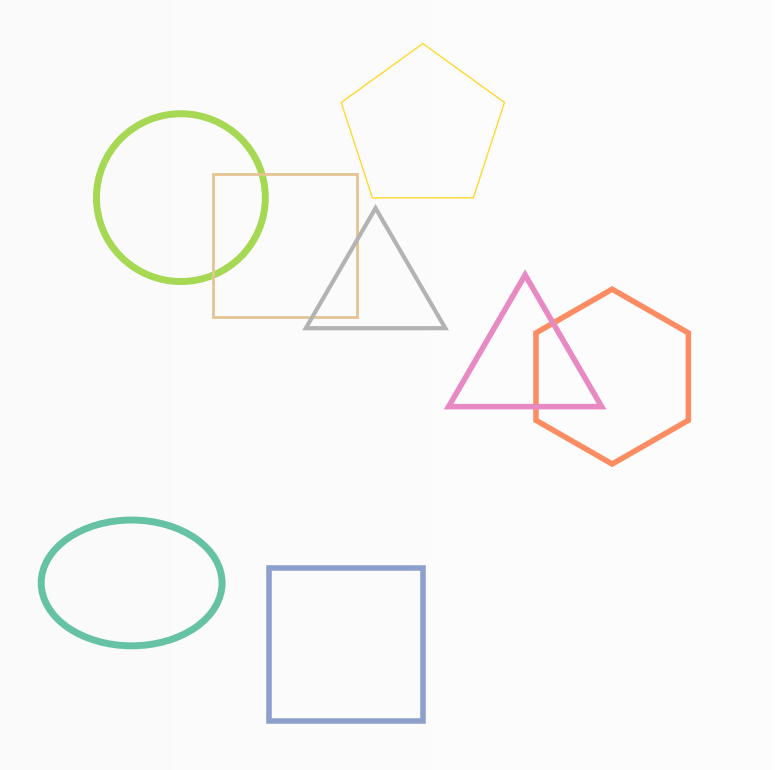[{"shape": "oval", "thickness": 2.5, "radius": 0.58, "center": [0.17, 0.243]}, {"shape": "hexagon", "thickness": 2, "radius": 0.57, "center": [0.79, 0.511]}, {"shape": "square", "thickness": 2, "radius": 0.5, "center": [0.447, 0.163]}, {"shape": "triangle", "thickness": 2, "radius": 0.57, "center": [0.678, 0.529]}, {"shape": "circle", "thickness": 2.5, "radius": 0.54, "center": [0.233, 0.743]}, {"shape": "pentagon", "thickness": 0.5, "radius": 0.55, "center": [0.546, 0.833]}, {"shape": "square", "thickness": 1, "radius": 0.46, "center": [0.367, 0.681]}, {"shape": "triangle", "thickness": 1.5, "radius": 0.52, "center": [0.485, 0.626]}]